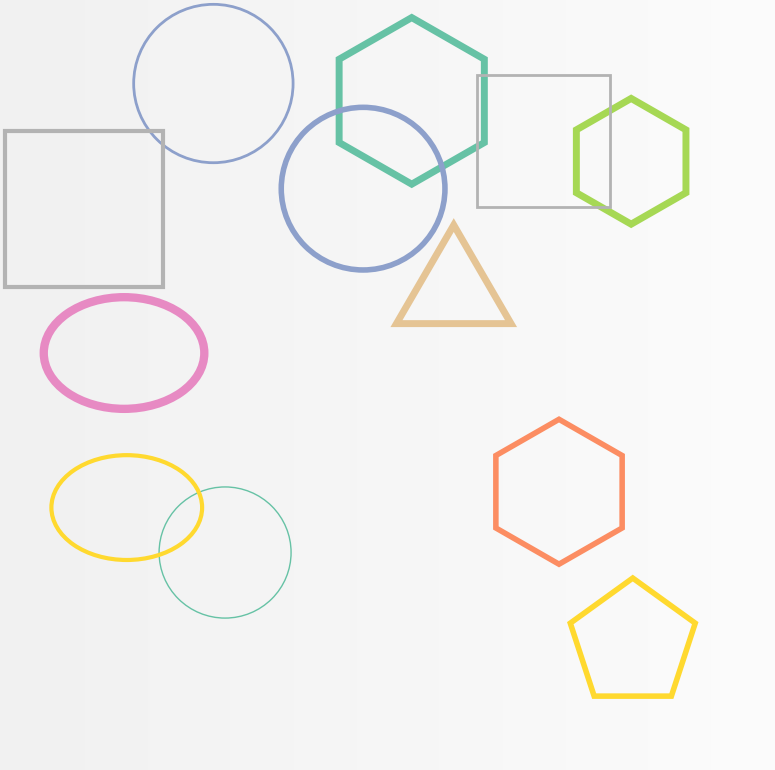[{"shape": "circle", "thickness": 0.5, "radius": 0.43, "center": [0.29, 0.282]}, {"shape": "hexagon", "thickness": 2.5, "radius": 0.54, "center": [0.531, 0.869]}, {"shape": "hexagon", "thickness": 2, "radius": 0.47, "center": [0.721, 0.361]}, {"shape": "circle", "thickness": 2, "radius": 0.53, "center": [0.469, 0.755]}, {"shape": "circle", "thickness": 1, "radius": 0.51, "center": [0.275, 0.892]}, {"shape": "oval", "thickness": 3, "radius": 0.52, "center": [0.16, 0.542]}, {"shape": "hexagon", "thickness": 2.5, "radius": 0.41, "center": [0.814, 0.791]}, {"shape": "oval", "thickness": 1.5, "radius": 0.49, "center": [0.164, 0.341]}, {"shape": "pentagon", "thickness": 2, "radius": 0.42, "center": [0.816, 0.165]}, {"shape": "triangle", "thickness": 2.5, "radius": 0.43, "center": [0.585, 0.622]}, {"shape": "square", "thickness": 1.5, "radius": 0.51, "center": [0.108, 0.729]}, {"shape": "square", "thickness": 1, "radius": 0.43, "center": [0.701, 0.817]}]